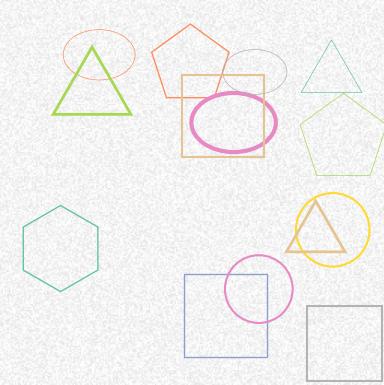[{"shape": "triangle", "thickness": 0.5, "radius": 0.46, "center": [0.861, 0.805]}, {"shape": "hexagon", "thickness": 1, "radius": 0.56, "center": [0.157, 0.354]}, {"shape": "pentagon", "thickness": 1, "radius": 0.53, "center": [0.495, 0.832]}, {"shape": "oval", "thickness": 0.5, "radius": 0.47, "center": [0.258, 0.858]}, {"shape": "square", "thickness": 1, "radius": 0.54, "center": [0.585, 0.181]}, {"shape": "oval", "thickness": 3, "radius": 0.55, "center": [0.607, 0.682]}, {"shape": "circle", "thickness": 1.5, "radius": 0.44, "center": [0.672, 0.249]}, {"shape": "triangle", "thickness": 2, "radius": 0.58, "center": [0.239, 0.761]}, {"shape": "pentagon", "thickness": 0.5, "radius": 0.59, "center": [0.892, 0.64]}, {"shape": "circle", "thickness": 1.5, "radius": 0.48, "center": [0.864, 0.403]}, {"shape": "triangle", "thickness": 2, "radius": 0.44, "center": [0.82, 0.39]}, {"shape": "square", "thickness": 1.5, "radius": 0.53, "center": [0.579, 0.699]}, {"shape": "square", "thickness": 1.5, "radius": 0.49, "center": [0.896, 0.107]}, {"shape": "oval", "thickness": 0.5, "radius": 0.42, "center": [0.662, 0.813]}]